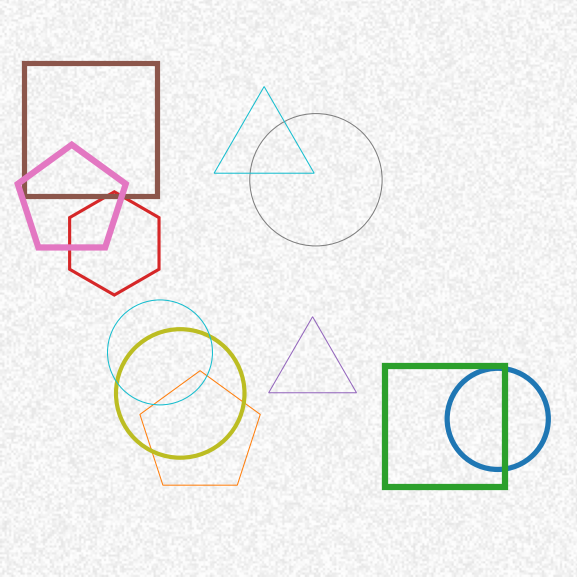[{"shape": "circle", "thickness": 2.5, "radius": 0.44, "center": [0.862, 0.274]}, {"shape": "pentagon", "thickness": 0.5, "radius": 0.55, "center": [0.346, 0.248]}, {"shape": "square", "thickness": 3, "radius": 0.52, "center": [0.77, 0.26]}, {"shape": "hexagon", "thickness": 1.5, "radius": 0.45, "center": [0.198, 0.578]}, {"shape": "triangle", "thickness": 0.5, "radius": 0.44, "center": [0.541, 0.363]}, {"shape": "square", "thickness": 2.5, "radius": 0.57, "center": [0.157, 0.775]}, {"shape": "pentagon", "thickness": 3, "radius": 0.49, "center": [0.124, 0.65]}, {"shape": "circle", "thickness": 0.5, "radius": 0.57, "center": [0.547, 0.688]}, {"shape": "circle", "thickness": 2, "radius": 0.56, "center": [0.312, 0.318]}, {"shape": "triangle", "thickness": 0.5, "radius": 0.5, "center": [0.457, 0.749]}, {"shape": "circle", "thickness": 0.5, "radius": 0.45, "center": [0.277, 0.389]}]